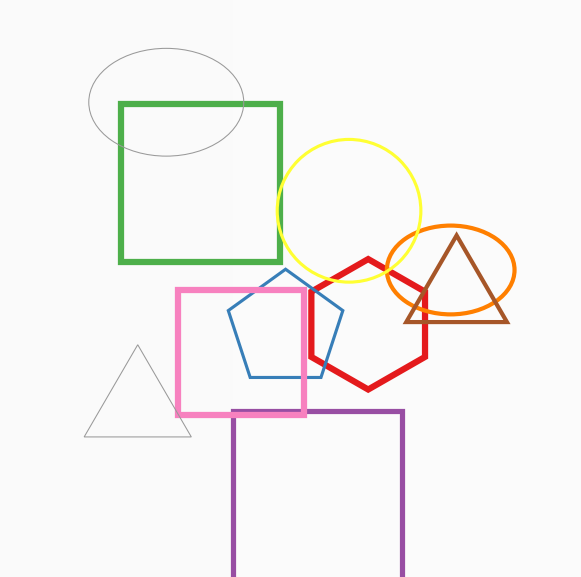[{"shape": "hexagon", "thickness": 3, "radius": 0.56, "center": [0.633, 0.438]}, {"shape": "pentagon", "thickness": 1.5, "radius": 0.52, "center": [0.491, 0.429]}, {"shape": "square", "thickness": 3, "radius": 0.68, "center": [0.345, 0.682]}, {"shape": "square", "thickness": 2.5, "radius": 0.73, "center": [0.546, 0.141]}, {"shape": "oval", "thickness": 2, "radius": 0.55, "center": [0.775, 0.532]}, {"shape": "circle", "thickness": 1.5, "radius": 0.62, "center": [0.6, 0.634]}, {"shape": "triangle", "thickness": 2, "radius": 0.5, "center": [0.786, 0.491]}, {"shape": "square", "thickness": 3, "radius": 0.54, "center": [0.415, 0.389]}, {"shape": "oval", "thickness": 0.5, "radius": 0.67, "center": [0.286, 0.822]}, {"shape": "triangle", "thickness": 0.5, "radius": 0.53, "center": [0.237, 0.296]}]